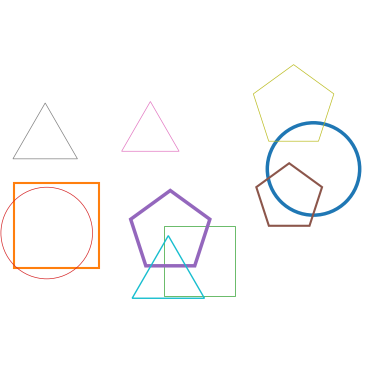[{"shape": "circle", "thickness": 2.5, "radius": 0.6, "center": [0.814, 0.561]}, {"shape": "square", "thickness": 1.5, "radius": 0.55, "center": [0.147, 0.413]}, {"shape": "square", "thickness": 0.5, "radius": 0.46, "center": [0.518, 0.323]}, {"shape": "circle", "thickness": 0.5, "radius": 0.59, "center": [0.121, 0.395]}, {"shape": "pentagon", "thickness": 2.5, "radius": 0.54, "center": [0.442, 0.397]}, {"shape": "pentagon", "thickness": 1.5, "radius": 0.45, "center": [0.751, 0.486]}, {"shape": "triangle", "thickness": 0.5, "radius": 0.43, "center": [0.391, 0.65]}, {"shape": "triangle", "thickness": 0.5, "radius": 0.48, "center": [0.117, 0.636]}, {"shape": "pentagon", "thickness": 0.5, "radius": 0.55, "center": [0.763, 0.722]}, {"shape": "triangle", "thickness": 1, "radius": 0.54, "center": [0.437, 0.28]}]